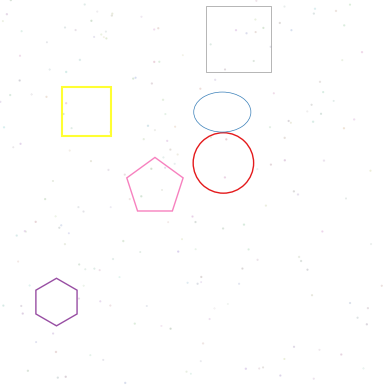[{"shape": "circle", "thickness": 1, "radius": 0.39, "center": [0.58, 0.577]}, {"shape": "oval", "thickness": 0.5, "radius": 0.37, "center": [0.577, 0.709]}, {"shape": "hexagon", "thickness": 1, "radius": 0.31, "center": [0.147, 0.215]}, {"shape": "square", "thickness": 1.5, "radius": 0.32, "center": [0.225, 0.711]}, {"shape": "pentagon", "thickness": 1, "radius": 0.38, "center": [0.402, 0.514]}, {"shape": "square", "thickness": 0.5, "radius": 0.42, "center": [0.619, 0.899]}]